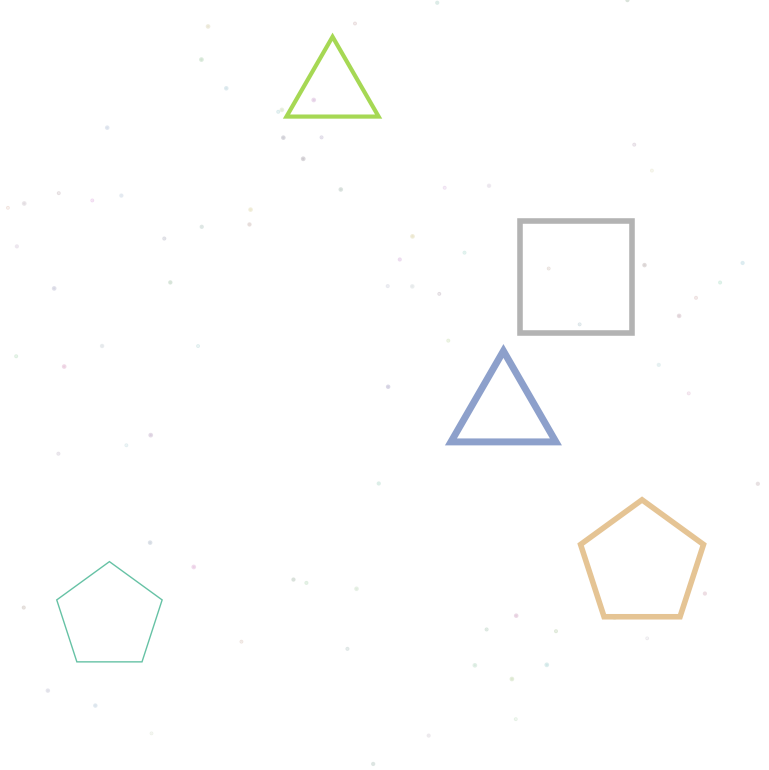[{"shape": "pentagon", "thickness": 0.5, "radius": 0.36, "center": [0.142, 0.199]}, {"shape": "triangle", "thickness": 2.5, "radius": 0.39, "center": [0.654, 0.465]}, {"shape": "triangle", "thickness": 1.5, "radius": 0.35, "center": [0.432, 0.883]}, {"shape": "pentagon", "thickness": 2, "radius": 0.42, "center": [0.834, 0.267]}, {"shape": "square", "thickness": 2, "radius": 0.36, "center": [0.748, 0.641]}]